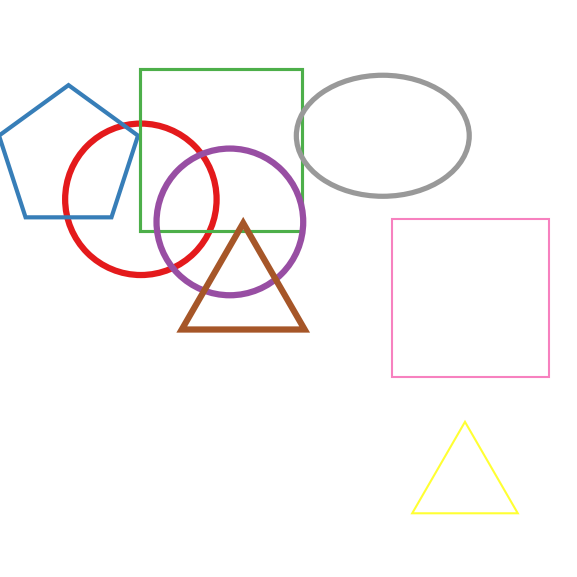[{"shape": "circle", "thickness": 3, "radius": 0.66, "center": [0.244, 0.654]}, {"shape": "pentagon", "thickness": 2, "radius": 0.63, "center": [0.119, 0.725]}, {"shape": "square", "thickness": 1.5, "radius": 0.71, "center": [0.383, 0.739]}, {"shape": "circle", "thickness": 3, "radius": 0.63, "center": [0.398, 0.615]}, {"shape": "triangle", "thickness": 1, "radius": 0.53, "center": [0.805, 0.163]}, {"shape": "triangle", "thickness": 3, "radius": 0.61, "center": [0.421, 0.49]}, {"shape": "square", "thickness": 1, "radius": 0.68, "center": [0.815, 0.484]}, {"shape": "oval", "thickness": 2.5, "radius": 0.75, "center": [0.663, 0.764]}]